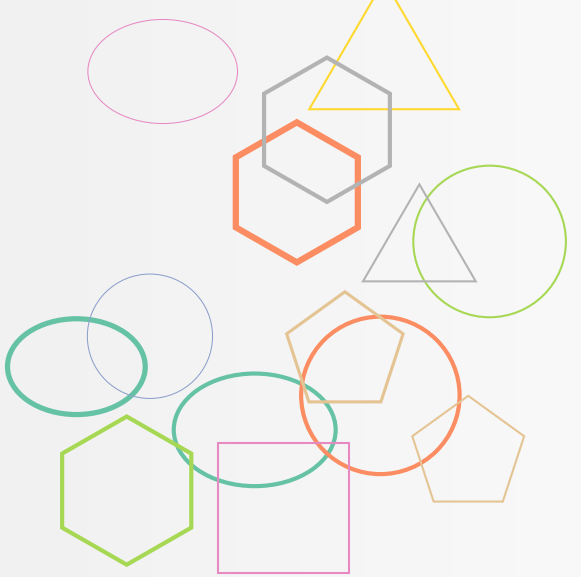[{"shape": "oval", "thickness": 2.5, "radius": 0.59, "center": [0.131, 0.364]}, {"shape": "oval", "thickness": 2, "radius": 0.7, "center": [0.438, 0.255]}, {"shape": "circle", "thickness": 2, "radius": 0.68, "center": [0.654, 0.314]}, {"shape": "hexagon", "thickness": 3, "radius": 0.61, "center": [0.511, 0.666]}, {"shape": "circle", "thickness": 0.5, "radius": 0.54, "center": [0.258, 0.417]}, {"shape": "oval", "thickness": 0.5, "radius": 0.64, "center": [0.28, 0.875]}, {"shape": "square", "thickness": 1, "radius": 0.56, "center": [0.488, 0.12]}, {"shape": "hexagon", "thickness": 2, "radius": 0.64, "center": [0.218, 0.15]}, {"shape": "circle", "thickness": 1, "radius": 0.66, "center": [0.842, 0.581]}, {"shape": "triangle", "thickness": 1, "radius": 0.74, "center": [0.661, 0.884]}, {"shape": "pentagon", "thickness": 1.5, "radius": 0.53, "center": [0.593, 0.388]}, {"shape": "pentagon", "thickness": 1, "radius": 0.51, "center": [0.806, 0.213]}, {"shape": "hexagon", "thickness": 2, "radius": 0.62, "center": [0.563, 0.774]}, {"shape": "triangle", "thickness": 1, "radius": 0.56, "center": [0.722, 0.568]}]